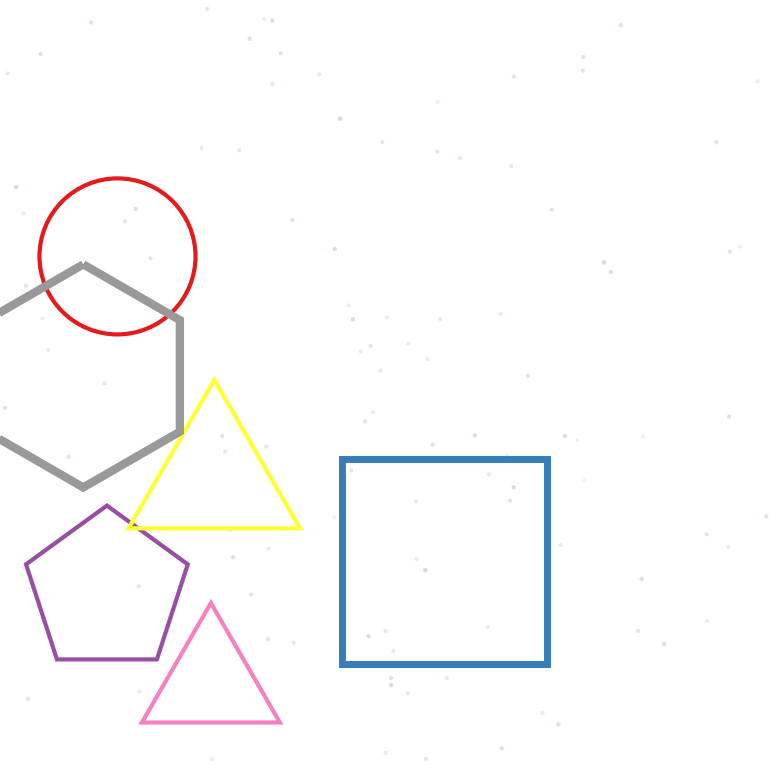[{"shape": "circle", "thickness": 1.5, "radius": 0.51, "center": [0.153, 0.667]}, {"shape": "square", "thickness": 2.5, "radius": 0.66, "center": [0.578, 0.271]}, {"shape": "pentagon", "thickness": 1.5, "radius": 0.55, "center": [0.139, 0.233]}, {"shape": "triangle", "thickness": 1.5, "radius": 0.64, "center": [0.278, 0.378]}, {"shape": "triangle", "thickness": 1.5, "radius": 0.52, "center": [0.274, 0.113]}, {"shape": "hexagon", "thickness": 3, "radius": 0.72, "center": [0.108, 0.512]}]